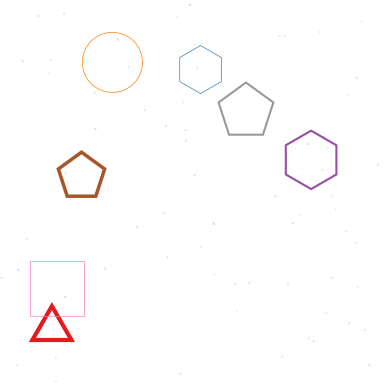[{"shape": "triangle", "thickness": 3, "radius": 0.29, "center": [0.135, 0.146]}, {"shape": "hexagon", "thickness": 0.5, "radius": 0.31, "center": [0.521, 0.819]}, {"shape": "hexagon", "thickness": 1.5, "radius": 0.38, "center": [0.808, 0.585]}, {"shape": "circle", "thickness": 0.5, "radius": 0.39, "center": [0.292, 0.838]}, {"shape": "pentagon", "thickness": 2.5, "radius": 0.32, "center": [0.212, 0.541]}, {"shape": "square", "thickness": 0.5, "radius": 0.35, "center": [0.148, 0.25]}, {"shape": "pentagon", "thickness": 1.5, "radius": 0.37, "center": [0.639, 0.711]}]